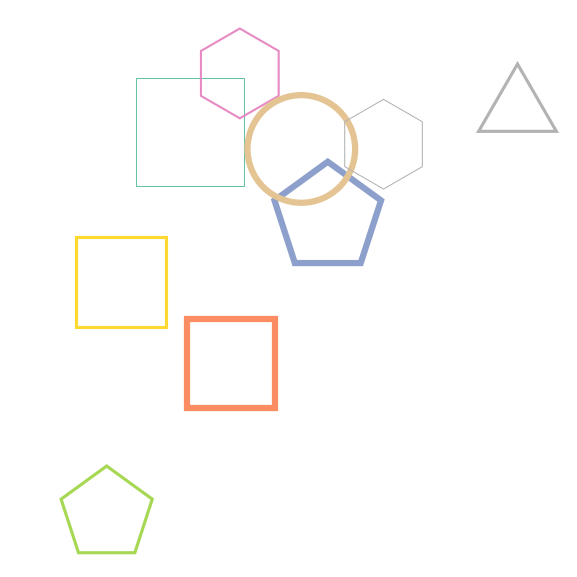[{"shape": "square", "thickness": 0.5, "radius": 0.47, "center": [0.329, 0.77]}, {"shape": "square", "thickness": 3, "radius": 0.38, "center": [0.4, 0.37]}, {"shape": "pentagon", "thickness": 3, "radius": 0.48, "center": [0.568, 0.622]}, {"shape": "hexagon", "thickness": 1, "radius": 0.39, "center": [0.415, 0.872]}, {"shape": "pentagon", "thickness": 1.5, "radius": 0.42, "center": [0.185, 0.109]}, {"shape": "square", "thickness": 1.5, "radius": 0.39, "center": [0.209, 0.51]}, {"shape": "circle", "thickness": 3, "radius": 0.47, "center": [0.522, 0.741]}, {"shape": "hexagon", "thickness": 0.5, "radius": 0.39, "center": [0.664, 0.749]}, {"shape": "triangle", "thickness": 1.5, "radius": 0.39, "center": [0.896, 0.811]}]